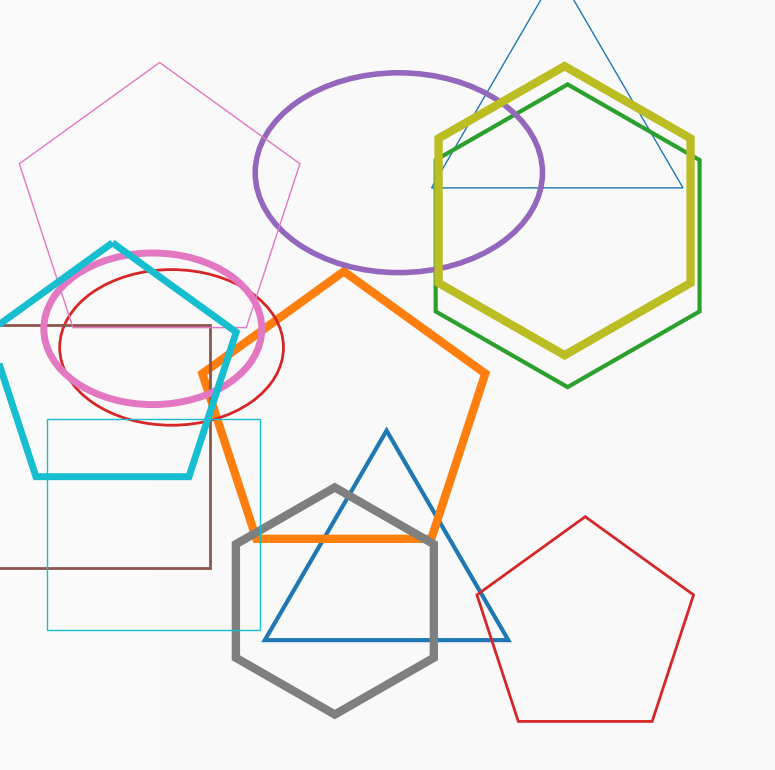[{"shape": "triangle", "thickness": 0.5, "radius": 0.94, "center": [0.719, 0.85]}, {"shape": "triangle", "thickness": 1.5, "radius": 0.91, "center": [0.499, 0.259]}, {"shape": "pentagon", "thickness": 3, "radius": 0.96, "center": [0.444, 0.456]}, {"shape": "hexagon", "thickness": 1.5, "radius": 0.98, "center": [0.732, 0.694]}, {"shape": "oval", "thickness": 1, "radius": 0.72, "center": [0.221, 0.549]}, {"shape": "pentagon", "thickness": 1, "radius": 0.73, "center": [0.755, 0.182]}, {"shape": "oval", "thickness": 2, "radius": 0.93, "center": [0.515, 0.776]}, {"shape": "square", "thickness": 1, "radius": 0.79, "center": [0.113, 0.42]}, {"shape": "pentagon", "thickness": 0.5, "radius": 0.95, "center": [0.206, 0.729]}, {"shape": "oval", "thickness": 2.5, "radius": 0.7, "center": [0.197, 0.573]}, {"shape": "hexagon", "thickness": 3, "radius": 0.74, "center": [0.432, 0.22]}, {"shape": "hexagon", "thickness": 3, "radius": 0.94, "center": [0.728, 0.726]}, {"shape": "square", "thickness": 0.5, "radius": 0.68, "center": [0.198, 0.318]}, {"shape": "pentagon", "thickness": 2.5, "radius": 0.84, "center": [0.145, 0.517]}]